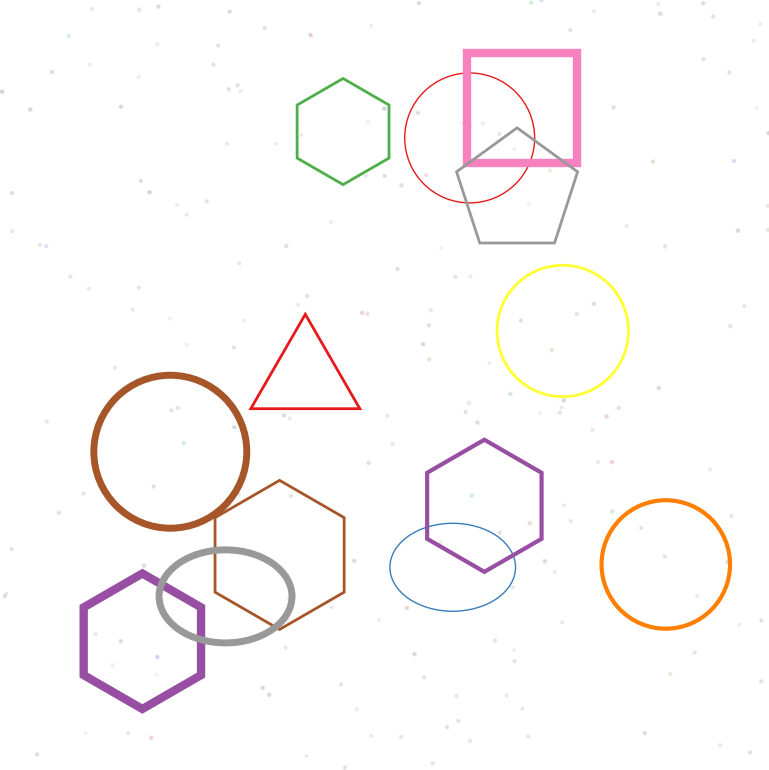[{"shape": "triangle", "thickness": 1, "radius": 0.41, "center": [0.397, 0.51]}, {"shape": "circle", "thickness": 0.5, "radius": 0.42, "center": [0.61, 0.821]}, {"shape": "oval", "thickness": 0.5, "radius": 0.41, "center": [0.588, 0.263]}, {"shape": "hexagon", "thickness": 1, "radius": 0.34, "center": [0.446, 0.829]}, {"shape": "hexagon", "thickness": 3, "radius": 0.44, "center": [0.185, 0.167]}, {"shape": "hexagon", "thickness": 1.5, "radius": 0.43, "center": [0.629, 0.343]}, {"shape": "circle", "thickness": 1.5, "radius": 0.42, "center": [0.865, 0.267]}, {"shape": "circle", "thickness": 1, "radius": 0.43, "center": [0.731, 0.57]}, {"shape": "circle", "thickness": 2.5, "radius": 0.5, "center": [0.221, 0.413]}, {"shape": "hexagon", "thickness": 1, "radius": 0.48, "center": [0.363, 0.279]}, {"shape": "square", "thickness": 3, "radius": 0.36, "center": [0.678, 0.86]}, {"shape": "pentagon", "thickness": 1, "radius": 0.41, "center": [0.672, 0.751]}, {"shape": "oval", "thickness": 2.5, "radius": 0.43, "center": [0.293, 0.225]}]